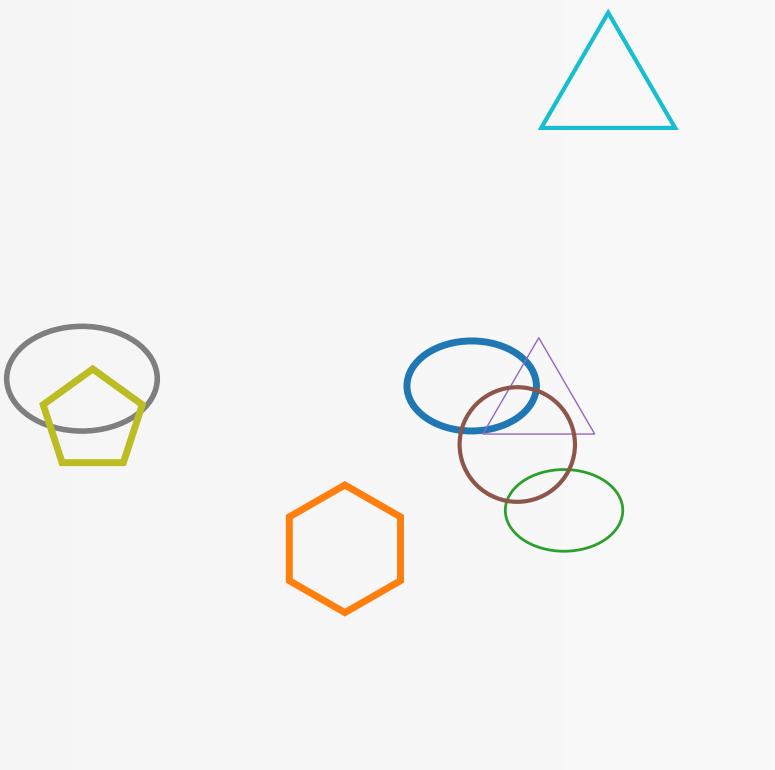[{"shape": "oval", "thickness": 2.5, "radius": 0.42, "center": [0.609, 0.499]}, {"shape": "hexagon", "thickness": 2.5, "radius": 0.41, "center": [0.445, 0.287]}, {"shape": "oval", "thickness": 1, "radius": 0.38, "center": [0.728, 0.337]}, {"shape": "triangle", "thickness": 0.5, "radius": 0.42, "center": [0.695, 0.478]}, {"shape": "circle", "thickness": 1.5, "radius": 0.37, "center": [0.667, 0.423]}, {"shape": "oval", "thickness": 2, "radius": 0.49, "center": [0.106, 0.508]}, {"shape": "pentagon", "thickness": 2.5, "radius": 0.34, "center": [0.12, 0.454]}, {"shape": "triangle", "thickness": 1.5, "radius": 0.5, "center": [0.785, 0.884]}]